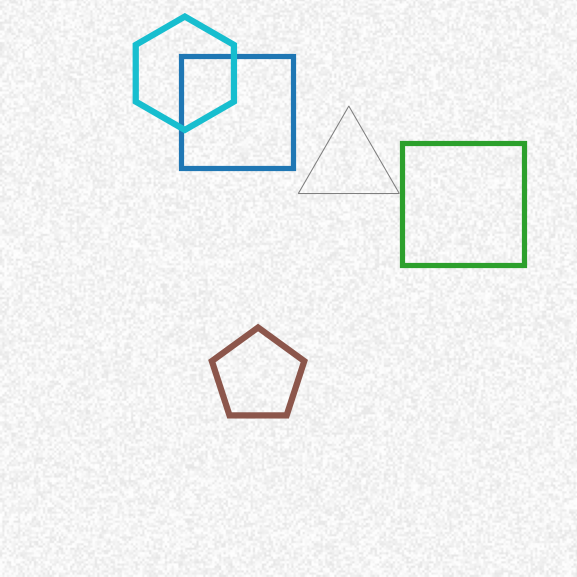[{"shape": "square", "thickness": 2.5, "radius": 0.48, "center": [0.41, 0.805]}, {"shape": "square", "thickness": 2.5, "radius": 0.53, "center": [0.801, 0.646]}, {"shape": "pentagon", "thickness": 3, "radius": 0.42, "center": [0.447, 0.348]}, {"shape": "triangle", "thickness": 0.5, "radius": 0.5, "center": [0.604, 0.715]}, {"shape": "hexagon", "thickness": 3, "radius": 0.49, "center": [0.32, 0.872]}]